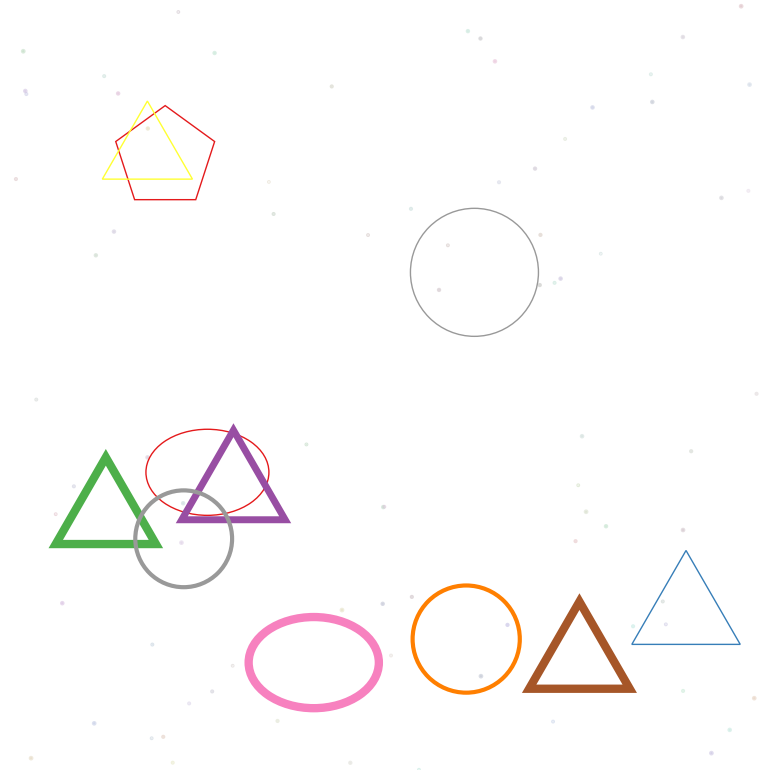[{"shape": "oval", "thickness": 0.5, "radius": 0.4, "center": [0.269, 0.387]}, {"shape": "pentagon", "thickness": 0.5, "radius": 0.34, "center": [0.215, 0.795]}, {"shape": "triangle", "thickness": 0.5, "radius": 0.41, "center": [0.891, 0.204]}, {"shape": "triangle", "thickness": 3, "radius": 0.38, "center": [0.137, 0.331]}, {"shape": "triangle", "thickness": 2.5, "radius": 0.39, "center": [0.303, 0.364]}, {"shape": "circle", "thickness": 1.5, "radius": 0.35, "center": [0.605, 0.17]}, {"shape": "triangle", "thickness": 0.5, "radius": 0.34, "center": [0.191, 0.801]}, {"shape": "triangle", "thickness": 3, "radius": 0.38, "center": [0.753, 0.143]}, {"shape": "oval", "thickness": 3, "radius": 0.42, "center": [0.407, 0.139]}, {"shape": "circle", "thickness": 0.5, "radius": 0.42, "center": [0.616, 0.646]}, {"shape": "circle", "thickness": 1.5, "radius": 0.31, "center": [0.239, 0.3]}]